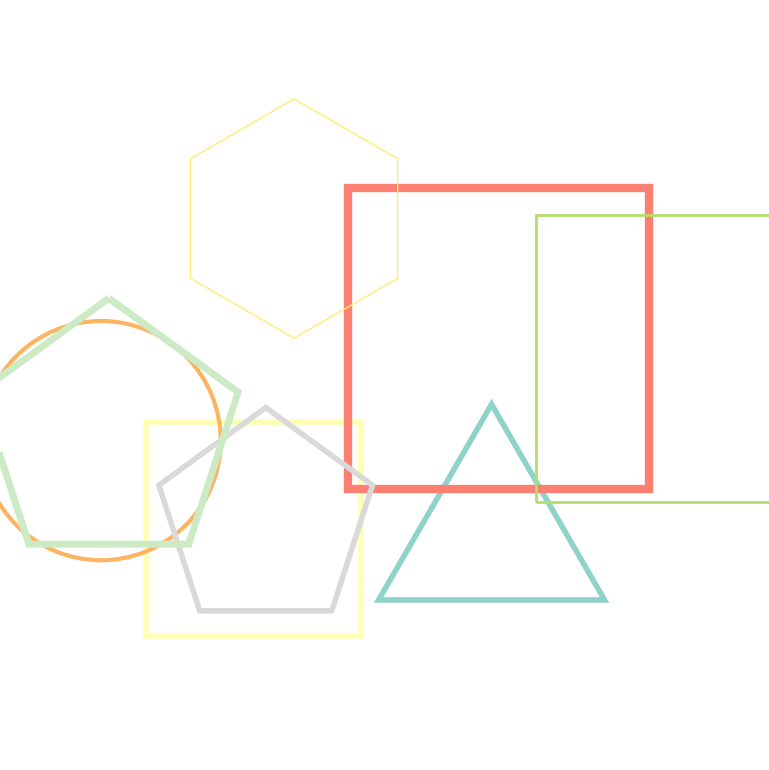[{"shape": "triangle", "thickness": 2, "radius": 0.85, "center": [0.638, 0.306]}, {"shape": "square", "thickness": 2, "radius": 0.7, "center": [0.329, 0.313]}, {"shape": "square", "thickness": 3, "radius": 0.98, "center": [0.647, 0.56]}, {"shape": "circle", "thickness": 1.5, "radius": 0.78, "center": [0.131, 0.428]}, {"shape": "square", "thickness": 1, "radius": 0.93, "center": [0.882, 0.534]}, {"shape": "pentagon", "thickness": 2, "radius": 0.73, "center": [0.345, 0.325]}, {"shape": "pentagon", "thickness": 2.5, "radius": 0.88, "center": [0.141, 0.436]}, {"shape": "hexagon", "thickness": 0.5, "radius": 0.78, "center": [0.382, 0.716]}]